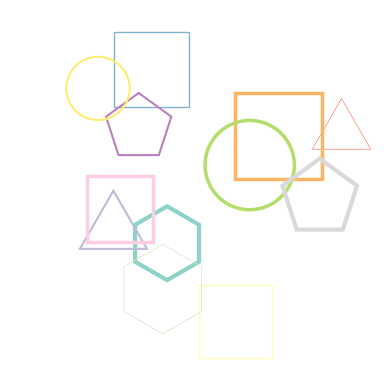[{"shape": "hexagon", "thickness": 3, "radius": 0.48, "center": [0.434, 0.368]}, {"shape": "square", "thickness": 1, "radius": 0.47, "center": [0.611, 0.164]}, {"shape": "triangle", "thickness": 1.5, "radius": 0.5, "center": [0.295, 0.404]}, {"shape": "triangle", "thickness": 0.5, "radius": 0.44, "center": [0.887, 0.656]}, {"shape": "square", "thickness": 1, "radius": 0.49, "center": [0.393, 0.82]}, {"shape": "square", "thickness": 2.5, "radius": 0.56, "center": [0.723, 0.646]}, {"shape": "circle", "thickness": 2.5, "radius": 0.58, "center": [0.649, 0.571]}, {"shape": "square", "thickness": 2.5, "radius": 0.43, "center": [0.311, 0.458]}, {"shape": "pentagon", "thickness": 3, "radius": 0.51, "center": [0.831, 0.486]}, {"shape": "pentagon", "thickness": 1.5, "radius": 0.45, "center": [0.36, 0.669]}, {"shape": "hexagon", "thickness": 0.5, "radius": 0.58, "center": [0.423, 0.249]}, {"shape": "circle", "thickness": 1.5, "radius": 0.41, "center": [0.255, 0.77]}]